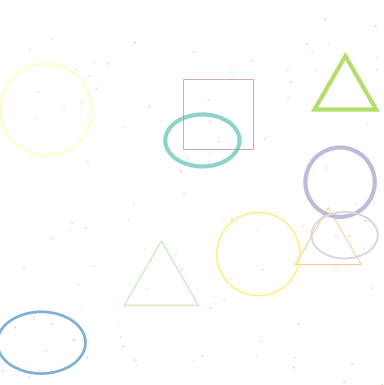[{"shape": "oval", "thickness": 3, "radius": 0.48, "center": [0.526, 0.635]}, {"shape": "circle", "thickness": 1, "radius": 0.6, "center": [0.12, 0.715]}, {"shape": "circle", "thickness": 3, "radius": 0.45, "center": [0.883, 0.527]}, {"shape": "oval", "thickness": 2, "radius": 0.57, "center": [0.107, 0.11]}, {"shape": "triangle", "thickness": 0.5, "radius": 0.49, "center": [0.853, 0.362]}, {"shape": "triangle", "thickness": 3, "radius": 0.46, "center": [0.897, 0.762]}, {"shape": "oval", "thickness": 1.5, "radius": 0.43, "center": [0.895, 0.389]}, {"shape": "square", "thickness": 0.5, "radius": 0.45, "center": [0.566, 0.703]}, {"shape": "triangle", "thickness": 1, "radius": 0.56, "center": [0.419, 0.262]}, {"shape": "circle", "thickness": 1, "radius": 0.54, "center": [0.671, 0.34]}]